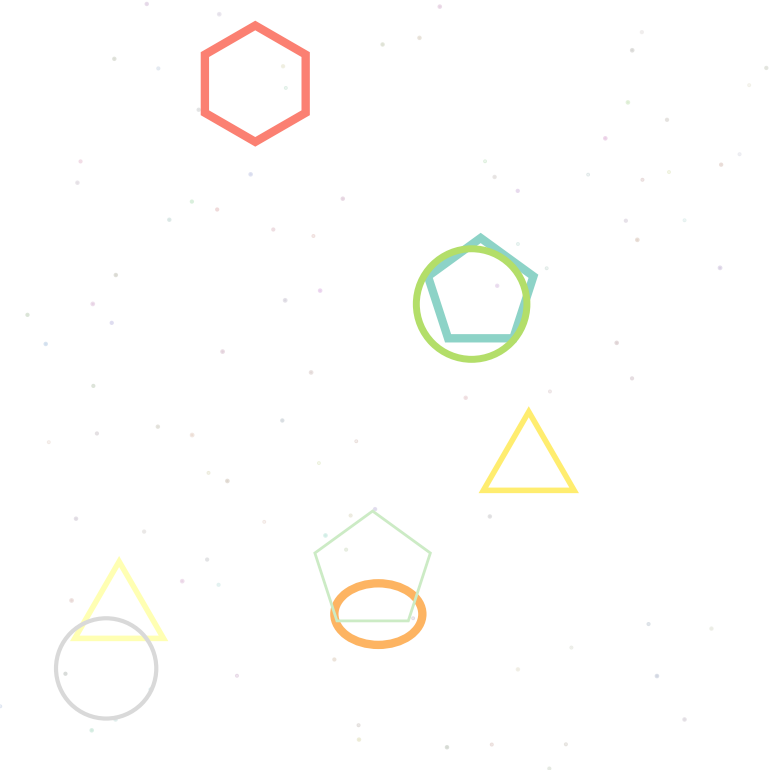[{"shape": "pentagon", "thickness": 3, "radius": 0.36, "center": [0.624, 0.619]}, {"shape": "triangle", "thickness": 2, "radius": 0.33, "center": [0.155, 0.204]}, {"shape": "hexagon", "thickness": 3, "radius": 0.38, "center": [0.332, 0.891]}, {"shape": "oval", "thickness": 3, "radius": 0.29, "center": [0.491, 0.202]}, {"shape": "circle", "thickness": 2.5, "radius": 0.36, "center": [0.612, 0.605]}, {"shape": "circle", "thickness": 1.5, "radius": 0.33, "center": [0.138, 0.132]}, {"shape": "pentagon", "thickness": 1, "radius": 0.39, "center": [0.484, 0.257]}, {"shape": "triangle", "thickness": 2, "radius": 0.34, "center": [0.687, 0.397]}]